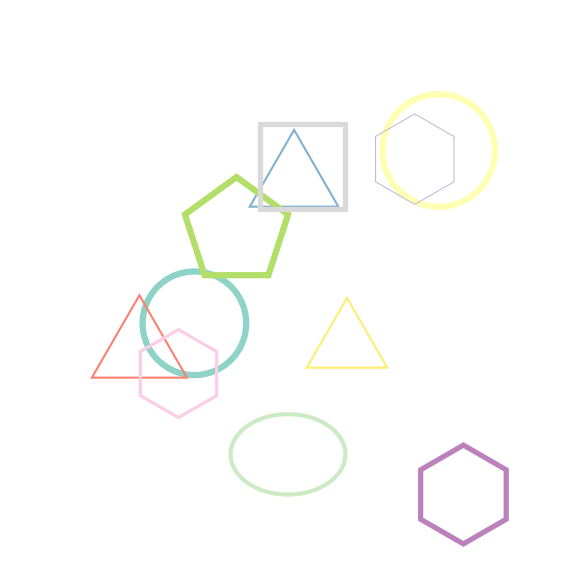[{"shape": "circle", "thickness": 3, "radius": 0.45, "center": [0.337, 0.439]}, {"shape": "circle", "thickness": 3, "radius": 0.49, "center": [0.76, 0.738]}, {"shape": "hexagon", "thickness": 0.5, "radius": 0.39, "center": [0.718, 0.724]}, {"shape": "triangle", "thickness": 1, "radius": 0.48, "center": [0.241, 0.393]}, {"shape": "triangle", "thickness": 1, "radius": 0.44, "center": [0.509, 0.686]}, {"shape": "pentagon", "thickness": 3, "radius": 0.47, "center": [0.41, 0.599]}, {"shape": "hexagon", "thickness": 1.5, "radius": 0.38, "center": [0.309, 0.352]}, {"shape": "square", "thickness": 2.5, "radius": 0.37, "center": [0.524, 0.711]}, {"shape": "hexagon", "thickness": 2.5, "radius": 0.43, "center": [0.802, 0.143]}, {"shape": "oval", "thickness": 2, "radius": 0.5, "center": [0.499, 0.212]}, {"shape": "triangle", "thickness": 1, "radius": 0.4, "center": [0.601, 0.403]}]